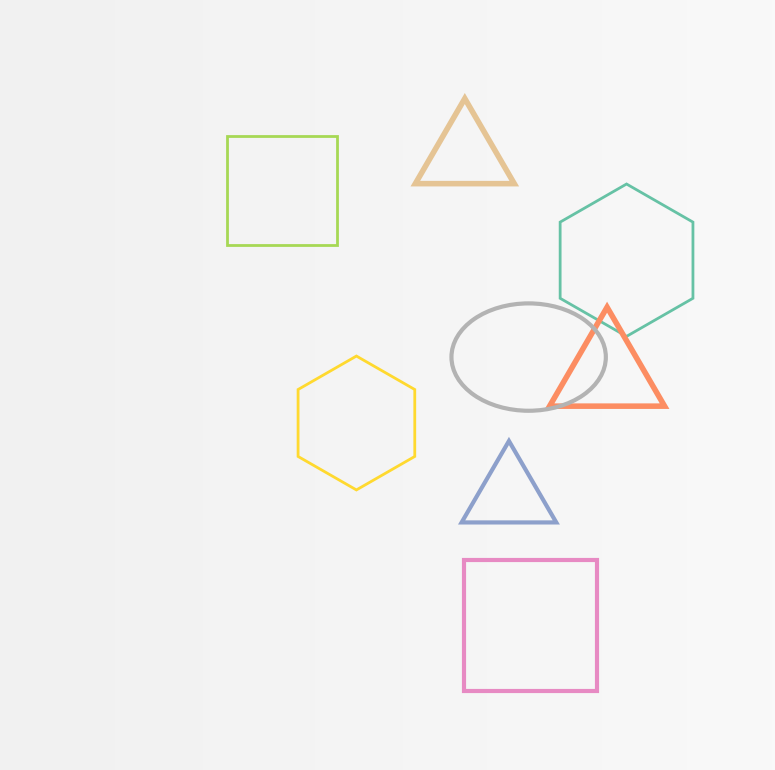[{"shape": "hexagon", "thickness": 1, "radius": 0.49, "center": [0.808, 0.662]}, {"shape": "triangle", "thickness": 2, "radius": 0.43, "center": [0.783, 0.515]}, {"shape": "triangle", "thickness": 1.5, "radius": 0.35, "center": [0.657, 0.357]}, {"shape": "square", "thickness": 1.5, "radius": 0.43, "center": [0.684, 0.188]}, {"shape": "square", "thickness": 1, "radius": 0.35, "center": [0.364, 0.753]}, {"shape": "hexagon", "thickness": 1, "radius": 0.43, "center": [0.46, 0.451]}, {"shape": "triangle", "thickness": 2, "radius": 0.37, "center": [0.6, 0.798]}, {"shape": "oval", "thickness": 1.5, "radius": 0.5, "center": [0.682, 0.536]}]